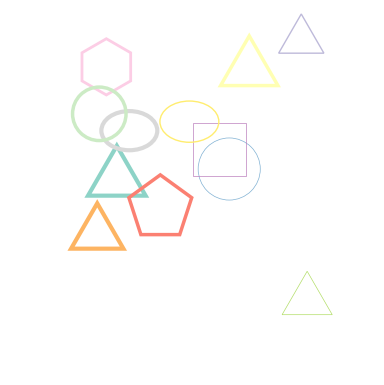[{"shape": "triangle", "thickness": 3, "radius": 0.43, "center": [0.303, 0.535]}, {"shape": "triangle", "thickness": 2.5, "radius": 0.43, "center": [0.647, 0.821]}, {"shape": "triangle", "thickness": 1, "radius": 0.34, "center": [0.783, 0.896]}, {"shape": "pentagon", "thickness": 2.5, "radius": 0.43, "center": [0.416, 0.46]}, {"shape": "circle", "thickness": 0.5, "radius": 0.4, "center": [0.595, 0.561]}, {"shape": "triangle", "thickness": 3, "radius": 0.39, "center": [0.253, 0.393]}, {"shape": "triangle", "thickness": 0.5, "radius": 0.38, "center": [0.798, 0.22]}, {"shape": "hexagon", "thickness": 2, "radius": 0.37, "center": [0.276, 0.826]}, {"shape": "oval", "thickness": 3, "radius": 0.36, "center": [0.336, 0.661]}, {"shape": "square", "thickness": 0.5, "radius": 0.34, "center": [0.57, 0.611]}, {"shape": "circle", "thickness": 2.5, "radius": 0.35, "center": [0.258, 0.704]}, {"shape": "oval", "thickness": 1, "radius": 0.38, "center": [0.492, 0.684]}]